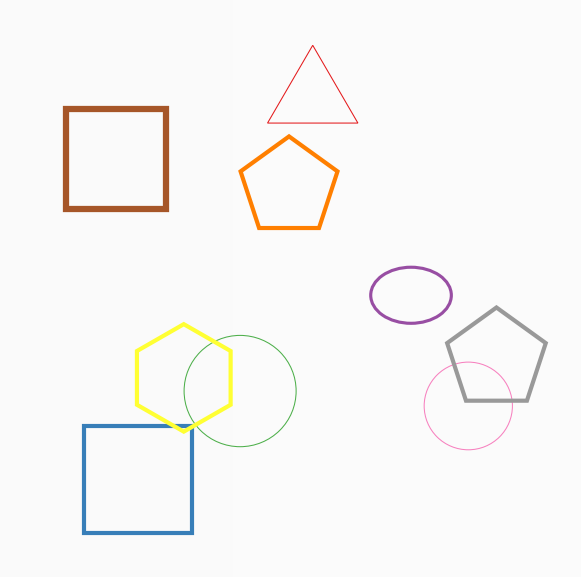[{"shape": "triangle", "thickness": 0.5, "radius": 0.45, "center": [0.538, 0.831]}, {"shape": "square", "thickness": 2, "radius": 0.46, "center": [0.238, 0.168]}, {"shape": "circle", "thickness": 0.5, "radius": 0.48, "center": [0.413, 0.322]}, {"shape": "oval", "thickness": 1.5, "radius": 0.35, "center": [0.707, 0.488]}, {"shape": "pentagon", "thickness": 2, "radius": 0.44, "center": [0.497, 0.675]}, {"shape": "hexagon", "thickness": 2, "radius": 0.47, "center": [0.316, 0.345]}, {"shape": "square", "thickness": 3, "radius": 0.43, "center": [0.2, 0.724]}, {"shape": "circle", "thickness": 0.5, "radius": 0.38, "center": [0.806, 0.296]}, {"shape": "pentagon", "thickness": 2, "radius": 0.45, "center": [0.854, 0.377]}]